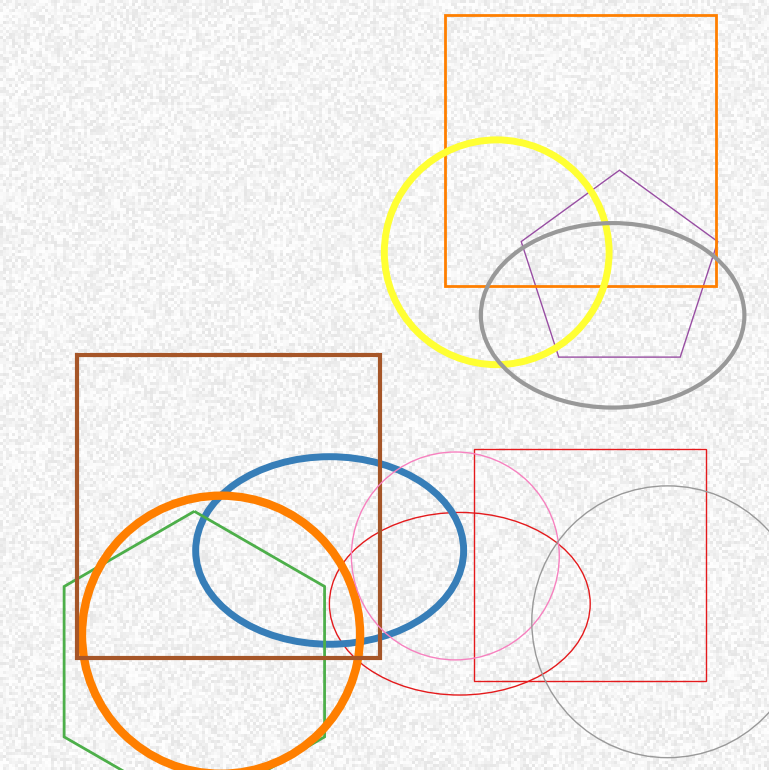[{"shape": "square", "thickness": 0.5, "radius": 0.75, "center": [0.766, 0.266]}, {"shape": "oval", "thickness": 0.5, "radius": 0.85, "center": [0.597, 0.216]}, {"shape": "oval", "thickness": 2.5, "radius": 0.87, "center": [0.428, 0.285]}, {"shape": "hexagon", "thickness": 1, "radius": 0.98, "center": [0.252, 0.141]}, {"shape": "pentagon", "thickness": 0.5, "radius": 0.67, "center": [0.805, 0.645]}, {"shape": "square", "thickness": 1, "radius": 0.88, "center": [0.754, 0.804]}, {"shape": "circle", "thickness": 3, "radius": 0.9, "center": [0.287, 0.176]}, {"shape": "circle", "thickness": 2.5, "radius": 0.73, "center": [0.645, 0.672]}, {"shape": "square", "thickness": 1.5, "radius": 0.98, "center": [0.297, 0.343]}, {"shape": "circle", "thickness": 0.5, "radius": 0.68, "center": [0.591, 0.278]}, {"shape": "oval", "thickness": 1.5, "radius": 0.86, "center": [0.796, 0.59]}, {"shape": "circle", "thickness": 0.5, "radius": 0.88, "center": [0.867, 0.193]}]